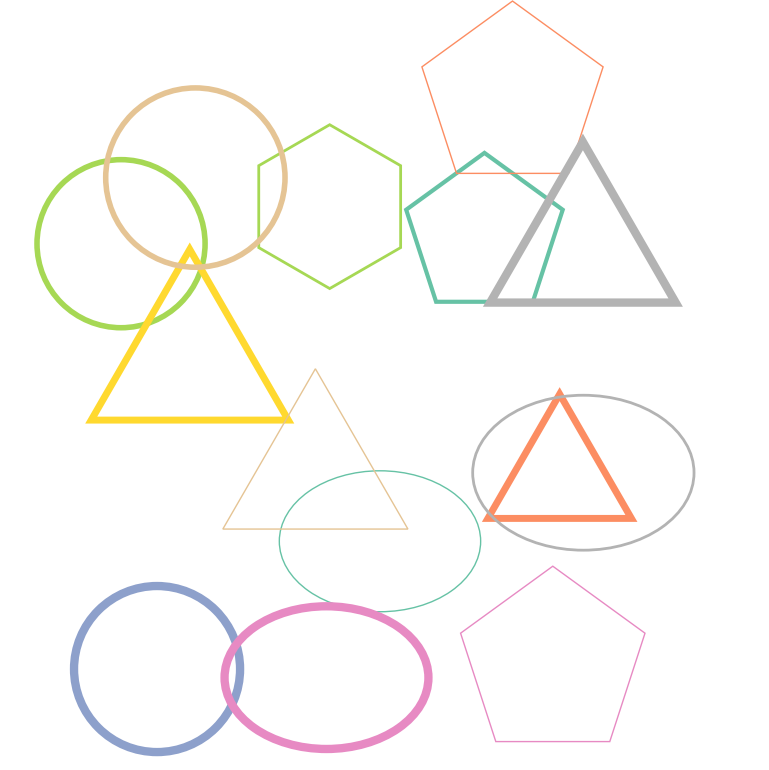[{"shape": "pentagon", "thickness": 1.5, "radius": 0.53, "center": [0.629, 0.695]}, {"shape": "oval", "thickness": 0.5, "radius": 0.65, "center": [0.493, 0.297]}, {"shape": "triangle", "thickness": 2.5, "radius": 0.54, "center": [0.727, 0.381]}, {"shape": "pentagon", "thickness": 0.5, "radius": 0.62, "center": [0.666, 0.875]}, {"shape": "circle", "thickness": 3, "radius": 0.54, "center": [0.204, 0.131]}, {"shape": "pentagon", "thickness": 0.5, "radius": 0.63, "center": [0.718, 0.139]}, {"shape": "oval", "thickness": 3, "radius": 0.66, "center": [0.424, 0.12]}, {"shape": "hexagon", "thickness": 1, "radius": 0.53, "center": [0.428, 0.732]}, {"shape": "circle", "thickness": 2, "radius": 0.55, "center": [0.157, 0.684]}, {"shape": "triangle", "thickness": 2.5, "radius": 0.74, "center": [0.246, 0.528]}, {"shape": "circle", "thickness": 2, "radius": 0.58, "center": [0.254, 0.769]}, {"shape": "triangle", "thickness": 0.5, "radius": 0.69, "center": [0.41, 0.382]}, {"shape": "triangle", "thickness": 3, "radius": 0.7, "center": [0.757, 0.677]}, {"shape": "oval", "thickness": 1, "radius": 0.72, "center": [0.758, 0.386]}]